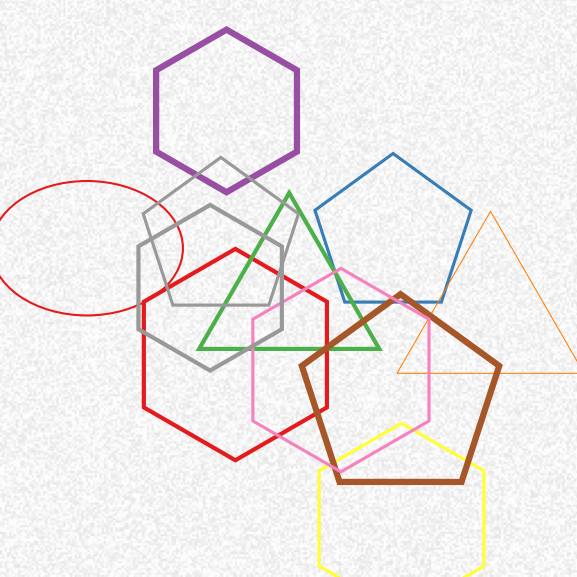[{"shape": "oval", "thickness": 1, "radius": 0.83, "center": [0.151, 0.569]}, {"shape": "hexagon", "thickness": 2, "radius": 0.92, "center": [0.408, 0.385]}, {"shape": "pentagon", "thickness": 1.5, "radius": 0.71, "center": [0.681, 0.591]}, {"shape": "triangle", "thickness": 2, "radius": 0.9, "center": [0.501, 0.485]}, {"shape": "hexagon", "thickness": 3, "radius": 0.7, "center": [0.392, 0.807]}, {"shape": "triangle", "thickness": 0.5, "radius": 0.94, "center": [0.849, 0.446]}, {"shape": "hexagon", "thickness": 1.5, "radius": 0.82, "center": [0.695, 0.101]}, {"shape": "pentagon", "thickness": 3, "radius": 0.9, "center": [0.694, 0.31]}, {"shape": "hexagon", "thickness": 1.5, "radius": 0.88, "center": [0.59, 0.358]}, {"shape": "pentagon", "thickness": 1.5, "radius": 0.71, "center": [0.382, 0.585]}, {"shape": "hexagon", "thickness": 2, "radius": 0.72, "center": [0.364, 0.501]}]